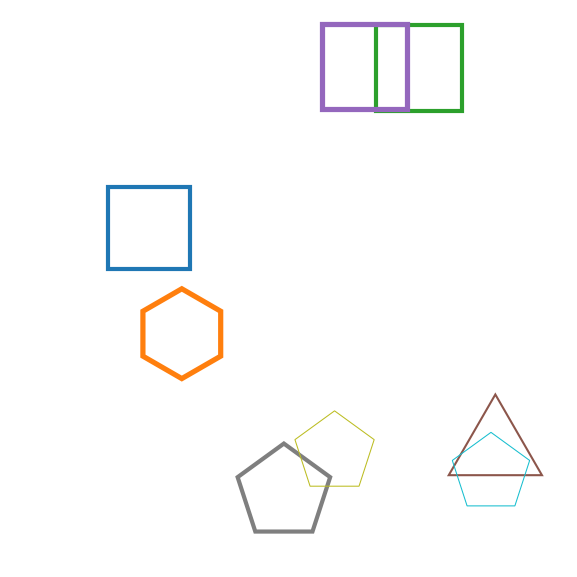[{"shape": "square", "thickness": 2, "radius": 0.36, "center": [0.258, 0.604]}, {"shape": "hexagon", "thickness": 2.5, "radius": 0.39, "center": [0.315, 0.421]}, {"shape": "square", "thickness": 2, "radius": 0.37, "center": [0.726, 0.881]}, {"shape": "square", "thickness": 2.5, "radius": 0.37, "center": [0.632, 0.884]}, {"shape": "triangle", "thickness": 1, "radius": 0.47, "center": [0.858, 0.223]}, {"shape": "pentagon", "thickness": 2, "radius": 0.42, "center": [0.492, 0.147]}, {"shape": "pentagon", "thickness": 0.5, "radius": 0.36, "center": [0.579, 0.216]}, {"shape": "pentagon", "thickness": 0.5, "radius": 0.35, "center": [0.85, 0.18]}]